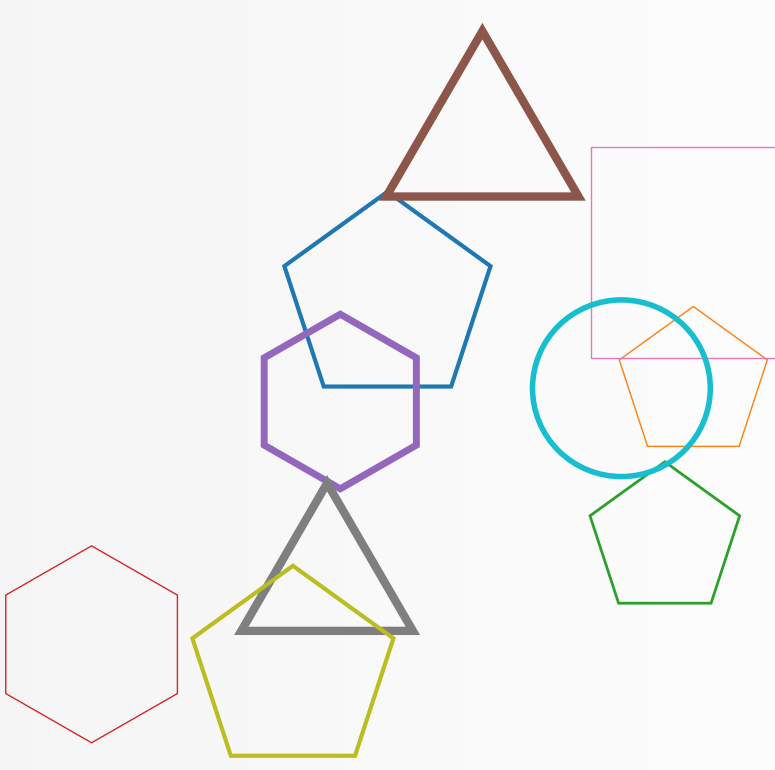[{"shape": "pentagon", "thickness": 1.5, "radius": 0.7, "center": [0.5, 0.611]}, {"shape": "pentagon", "thickness": 0.5, "radius": 0.5, "center": [0.895, 0.502]}, {"shape": "pentagon", "thickness": 1, "radius": 0.51, "center": [0.858, 0.299]}, {"shape": "hexagon", "thickness": 0.5, "radius": 0.64, "center": [0.118, 0.163]}, {"shape": "hexagon", "thickness": 2.5, "radius": 0.57, "center": [0.439, 0.479]}, {"shape": "triangle", "thickness": 3, "radius": 0.72, "center": [0.622, 0.816]}, {"shape": "square", "thickness": 0.5, "radius": 0.68, "center": [0.899, 0.672]}, {"shape": "triangle", "thickness": 3, "radius": 0.64, "center": [0.422, 0.245]}, {"shape": "pentagon", "thickness": 1.5, "radius": 0.68, "center": [0.378, 0.129]}, {"shape": "circle", "thickness": 2, "radius": 0.57, "center": [0.802, 0.496]}]